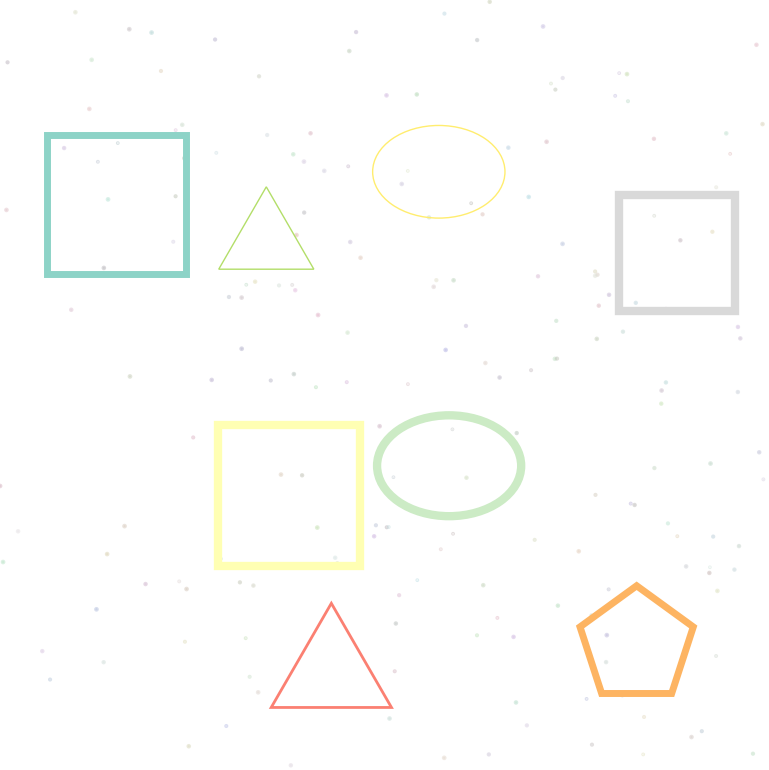[{"shape": "square", "thickness": 2.5, "radius": 0.45, "center": [0.151, 0.734]}, {"shape": "square", "thickness": 3, "radius": 0.46, "center": [0.375, 0.357]}, {"shape": "triangle", "thickness": 1, "radius": 0.45, "center": [0.43, 0.126]}, {"shape": "pentagon", "thickness": 2.5, "radius": 0.39, "center": [0.827, 0.162]}, {"shape": "triangle", "thickness": 0.5, "radius": 0.36, "center": [0.346, 0.686]}, {"shape": "square", "thickness": 3, "radius": 0.38, "center": [0.879, 0.672]}, {"shape": "oval", "thickness": 3, "radius": 0.47, "center": [0.583, 0.395]}, {"shape": "oval", "thickness": 0.5, "radius": 0.43, "center": [0.57, 0.777]}]